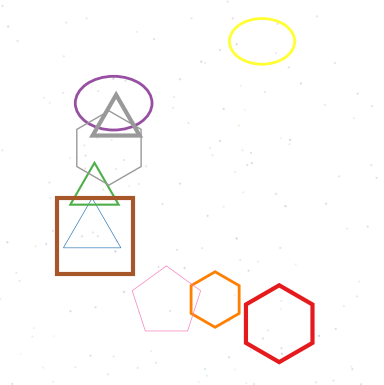[{"shape": "hexagon", "thickness": 3, "radius": 0.5, "center": [0.725, 0.159]}, {"shape": "triangle", "thickness": 0.5, "radius": 0.43, "center": [0.239, 0.399]}, {"shape": "triangle", "thickness": 1.5, "radius": 0.36, "center": [0.245, 0.505]}, {"shape": "oval", "thickness": 2, "radius": 0.5, "center": [0.295, 0.732]}, {"shape": "hexagon", "thickness": 2, "radius": 0.36, "center": [0.559, 0.222]}, {"shape": "oval", "thickness": 2, "radius": 0.42, "center": [0.681, 0.893]}, {"shape": "square", "thickness": 3, "radius": 0.5, "center": [0.247, 0.387]}, {"shape": "pentagon", "thickness": 0.5, "radius": 0.47, "center": [0.432, 0.216]}, {"shape": "triangle", "thickness": 3, "radius": 0.35, "center": [0.302, 0.683]}, {"shape": "hexagon", "thickness": 1, "radius": 0.48, "center": [0.283, 0.616]}]